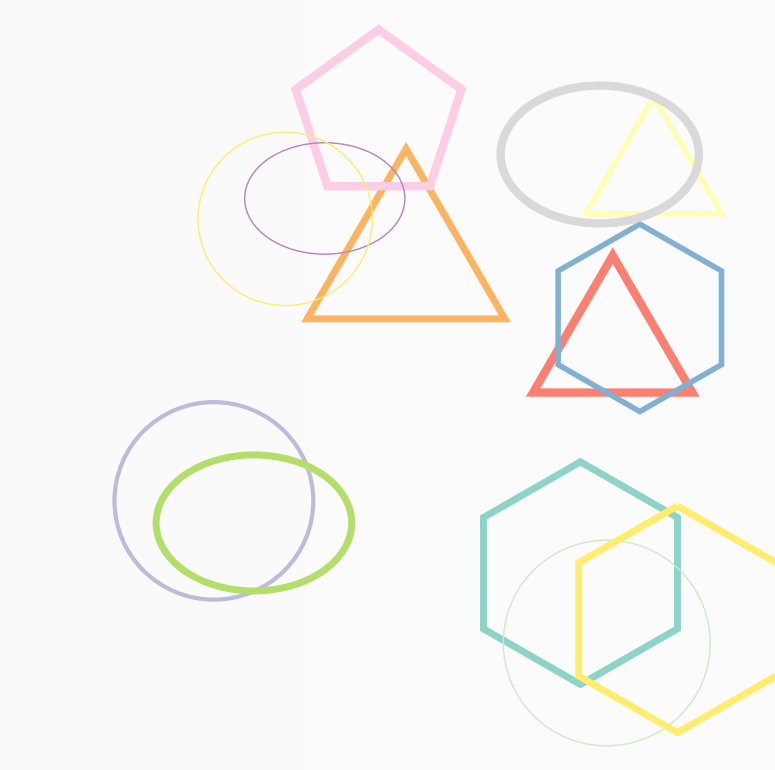[{"shape": "hexagon", "thickness": 2.5, "radius": 0.72, "center": [0.749, 0.256]}, {"shape": "triangle", "thickness": 2, "radius": 0.51, "center": [0.844, 0.773]}, {"shape": "circle", "thickness": 1.5, "radius": 0.64, "center": [0.276, 0.35]}, {"shape": "triangle", "thickness": 3, "radius": 0.59, "center": [0.791, 0.55]}, {"shape": "hexagon", "thickness": 2, "radius": 0.61, "center": [0.826, 0.587]}, {"shape": "triangle", "thickness": 2.5, "radius": 0.74, "center": [0.524, 0.66]}, {"shape": "oval", "thickness": 2.5, "radius": 0.63, "center": [0.328, 0.321]}, {"shape": "pentagon", "thickness": 3, "radius": 0.56, "center": [0.489, 0.849]}, {"shape": "oval", "thickness": 3, "radius": 0.64, "center": [0.774, 0.799]}, {"shape": "oval", "thickness": 0.5, "radius": 0.52, "center": [0.419, 0.742]}, {"shape": "circle", "thickness": 0.5, "radius": 0.67, "center": [0.783, 0.165]}, {"shape": "hexagon", "thickness": 2.5, "radius": 0.74, "center": [0.874, 0.196]}, {"shape": "circle", "thickness": 0.5, "radius": 0.56, "center": [0.368, 0.716]}]